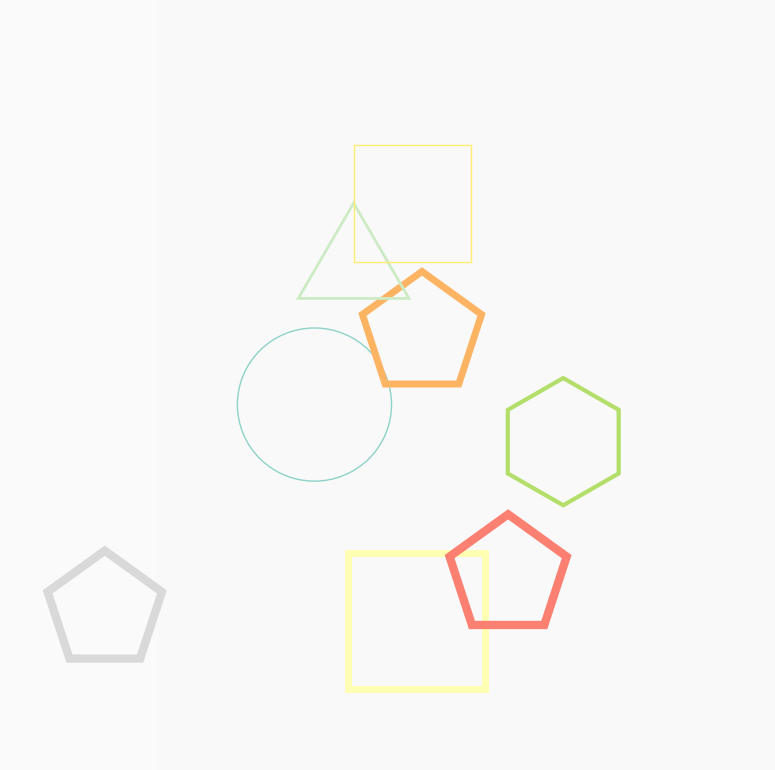[{"shape": "circle", "thickness": 0.5, "radius": 0.5, "center": [0.406, 0.475]}, {"shape": "square", "thickness": 2.5, "radius": 0.44, "center": [0.538, 0.193]}, {"shape": "pentagon", "thickness": 3, "radius": 0.4, "center": [0.656, 0.253]}, {"shape": "pentagon", "thickness": 2.5, "radius": 0.4, "center": [0.544, 0.567]}, {"shape": "hexagon", "thickness": 1.5, "radius": 0.41, "center": [0.727, 0.426]}, {"shape": "pentagon", "thickness": 3, "radius": 0.39, "center": [0.135, 0.207]}, {"shape": "triangle", "thickness": 1, "radius": 0.41, "center": [0.456, 0.654]}, {"shape": "square", "thickness": 0.5, "radius": 0.38, "center": [0.532, 0.736]}]